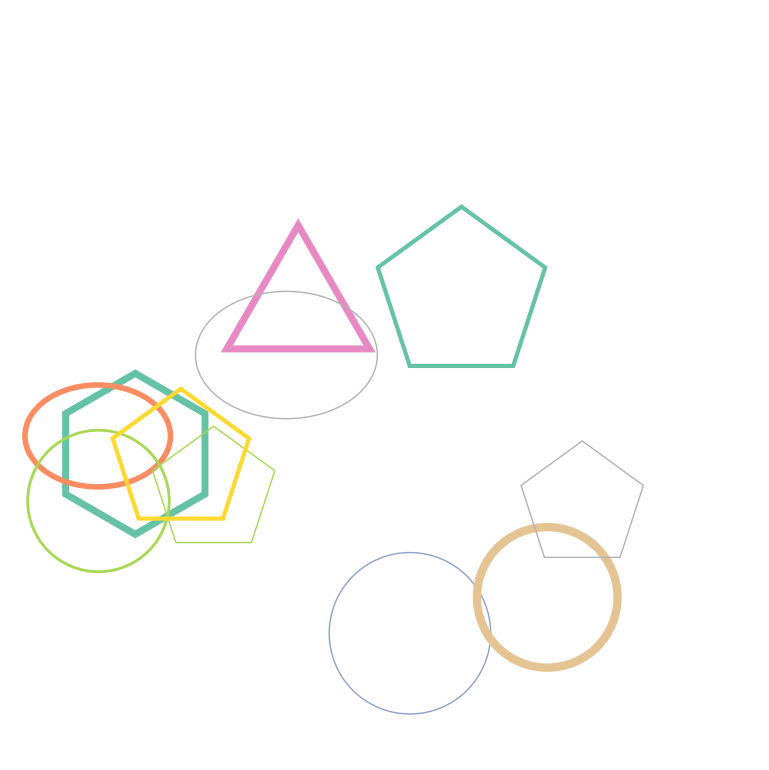[{"shape": "pentagon", "thickness": 1.5, "radius": 0.57, "center": [0.599, 0.617]}, {"shape": "hexagon", "thickness": 2.5, "radius": 0.52, "center": [0.176, 0.411]}, {"shape": "oval", "thickness": 2, "radius": 0.47, "center": [0.127, 0.434]}, {"shape": "circle", "thickness": 0.5, "radius": 0.52, "center": [0.532, 0.178]}, {"shape": "triangle", "thickness": 2.5, "radius": 0.54, "center": [0.387, 0.6]}, {"shape": "pentagon", "thickness": 0.5, "radius": 0.42, "center": [0.277, 0.363]}, {"shape": "circle", "thickness": 1, "radius": 0.46, "center": [0.128, 0.349]}, {"shape": "pentagon", "thickness": 1.5, "radius": 0.47, "center": [0.235, 0.402]}, {"shape": "circle", "thickness": 3, "radius": 0.46, "center": [0.711, 0.224]}, {"shape": "oval", "thickness": 0.5, "radius": 0.59, "center": [0.372, 0.539]}, {"shape": "pentagon", "thickness": 0.5, "radius": 0.42, "center": [0.756, 0.344]}]